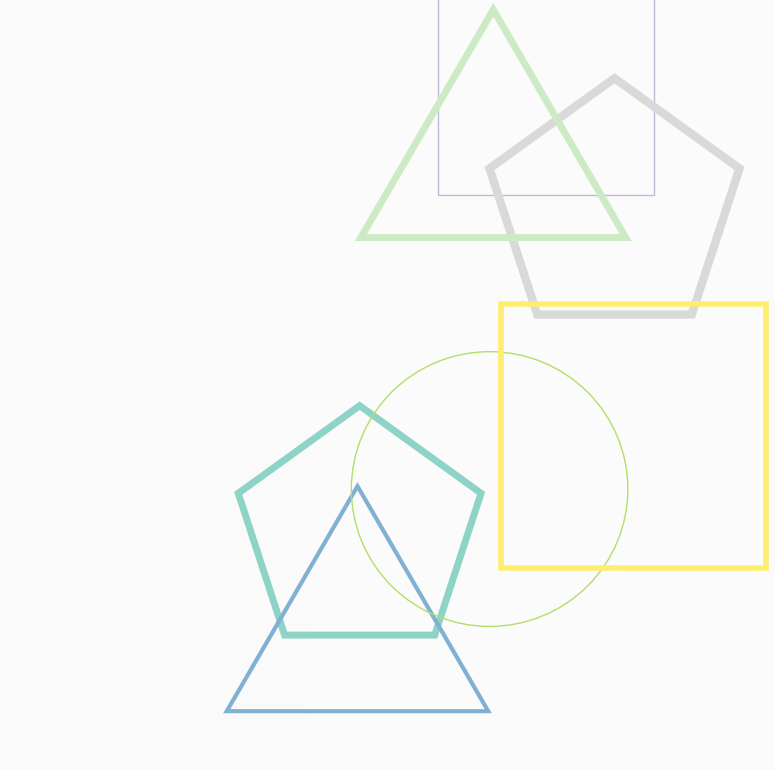[{"shape": "pentagon", "thickness": 2.5, "radius": 0.82, "center": [0.464, 0.308]}, {"shape": "square", "thickness": 0.5, "radius": 0.7, "center": [0.704, 0.886]}, {"shape": "triangle", "thickness": 1.5, "radius": 0.97, "center": [0.461, 0.174]}, {"shape": "circle", "thickness": 0.5, "radius": 0.89, "center": [0.632, 0.365]}, {"shape": "pentagon", "thickness": 3, "radius": 0.85, "center": [0.793, 0.729]}, {"shape": "triangle", "thickness": 2.5, "radius": 0.99, "center": [0.637, 0.79]}, {"shape": "square", "thickness": 2, "radius": 0.86, "center": [0.818, 0.434]}]